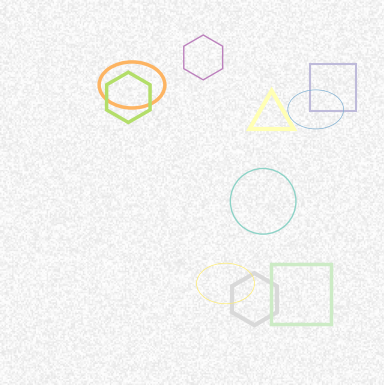[{"shape": "circle", "thickness": 1, "radius": 0.43, "center": [0.683, 0.477]}, {"shape": "triangle", "thickness": 3, "radius": 0.33, "center": [0.706, 0.698]}, {"shape": "square", "thickness": 1.5, "radius": 0.3, "center": [0.865, 0.773]}, {"shape": "oval", "thickness": 0.5, "radius": 0.36, "center": [0.82, 0.716]}, {"shape": "oval", "thickness": 2.5, "radius": 0.43, "center": [0.343, 0.779]}, {"shape": "hexagon", "thickness": 2.5, "radius": 0.33, "center": [0.333, 0.747]}, {"shape": "hexagon", "thickness": 3, "radius": 0.34, "center": [0.661, 0.223]}, {"shape": "hexagon", "thickness": 1, "radius": 0.29, "center": [0.528, 0.851]}, {"shape": "square", "thickness": 2.5, "radius": 0.39, "center": [0.783, 0.236]}, {"shape": "oval", "thickness": 0.5, "radius": 0.38, "center": [0.586, 0.264]}]